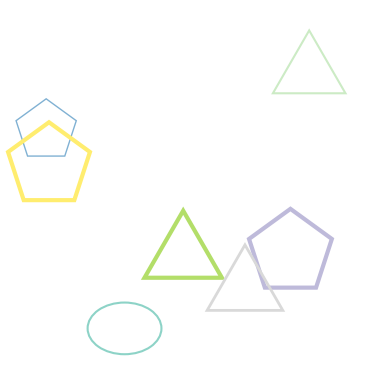[{"shape": "oval", "thickness": 1.5, "radius": 0.48, "center": [0.323, 0.147]}, {"shape": "pentagon", "thickness": 3, "radius": 0.57, "center": [0.754, 0.344]}, {"shape": "pentagon", "thickness": 1, "radius": 0.41, "center": [0.12, 0.661]}, {"shape": "triangle", "thickness": 3, "radius": 0.58, "center": [0.476, 0.337]}, {"shape": "triangle", "thickness": 2, "radius": 0.57, "center": [0.636, 0.251]}, {"shape": "triangle", "thickness": 1.5, "radius": 0.54, "center": [0.803, 0.812]}, {"shape": "pentagon", "thickness": 3, "radius": 0.56, "center": [0.127, 0.571]}]